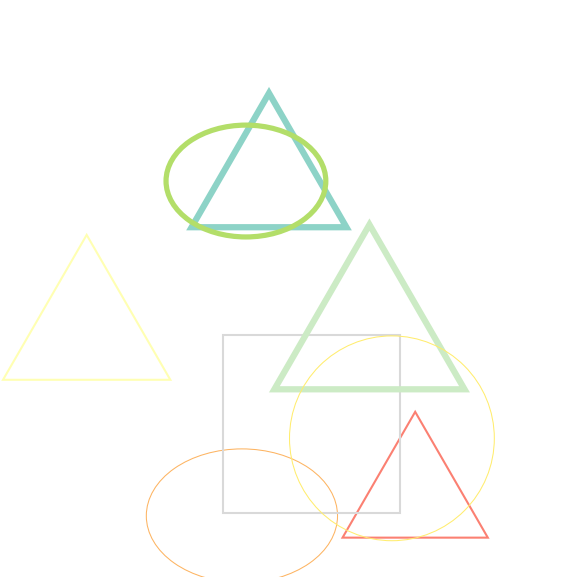[{"shape": "triangle", "thickness": 3, "radius": 0.77, "center": [0.466, 0.683]}, {"shape": "triangle", "thickness": 1, "radius": 0.84, "center": [0.15, 0.425]}, {"shape": "triangle", "thickness": 1, "radius": 0.73, "center": [0.719, 0.141]}, {"shape": "oval", "thickness": 0.5, "radius": 0.83, "center": [0.419, 0.106]}, {"shape": "oval", "thickness": 2.5, "radius": 0.69, "center": [0.426, 0.686]}, {"shape": "square", "thickness": 1, "radius": 0.77, "center": [0.539, 0.265]}, {"shape": "triangle", "thickness": 3, "radius": 0.95, "center": [0.64, 0.42]}, {"shape": "circle", "thickness": 0.5, "radius": 0.89, "center": [0.679, 0.24]}]